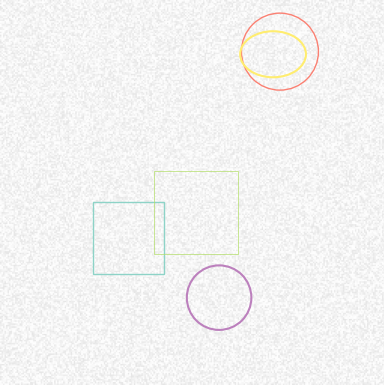[{"shape": "square", "thickness": 1, "radius": 0.46, "center": [0.334, 0.382]}, {"shape": "circle", "thickness": 1, "radius": 0.5, "center": [0.727, 0.866]}, {"shape": "square", "thickness": 0.5, "radius": 0.54, "center": [0.509, 0.447]}, {"shape": "circle", "thickness": 1.5, "radius": 0.42, "center": [0.569, 0.227]}, {"shape": "oval", "thickness": 1.5, "radius": 0.43, "center": [0.709, 0.859]}]